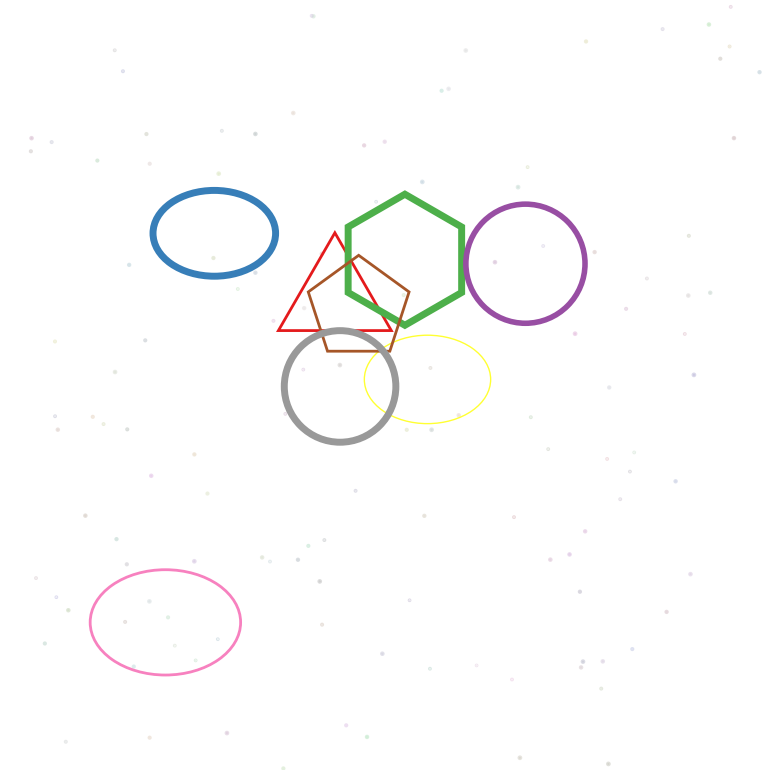[{"shape": "triangle", "thickness": 1, "radius": 0.42, "center": [0.435, 0.613]}, {"shape": "oval", "thickness": 2.5, "radius": 0.4, "center": [0.278, 0.697]}, {"shape": "hexagon", "thickness": 2.5, "radius": 0.43, "center": [0.526, 0.663]}, {"shape": "circle", "thickness": 2, "radius": 0.39, "center": [0.682, 0.658]}, {"shape": "oval", "thickness": 0.5, "radius": 0.41, "center": [0.555, 0.507]}, {"shape": "pentagon", "thickness": 1, "radius": 0.34, "center": [0.466, 0.6]}, {"shape": "oval", "thickness": 1, "radius": 0.49, "center": [0.215, 0.192]}, {"shape": "circle", "thickness": 2.5, "radius": 0.36, "center": [0.442, 0.498]}]